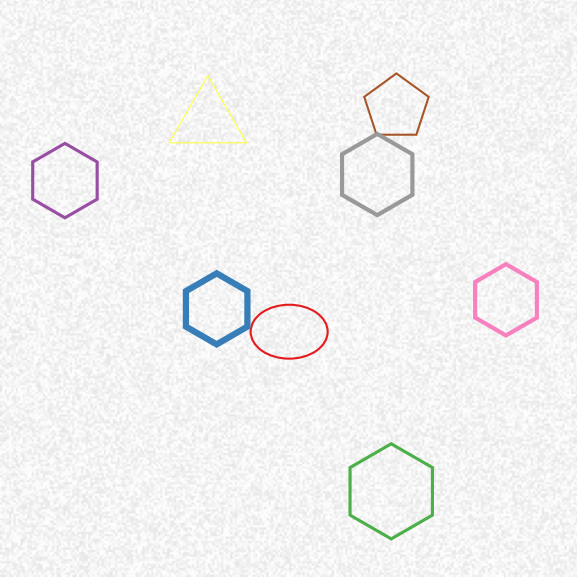[{"shape": "oval", "thickness": 1, "radius": 0.33, "center": [0.501, 0.425]}, {"shape": "hexagon", "thickness": 3, "radius": 0.31, "center": [0.375, 0.464]}, {"shape": "hexagon", "thickness": 1.5, "radius": 0.41, "center": [0.677, 0.148]}, {"shape": "hexagon", "thickness": 1.5, "radius": 0.32, "center": [0.112, 0.686]}, {"shape": "triangle", "thickness": 0.5, "radius": 0.39, "center": [0.36, 0.791]}, {"shape": "pentagon", "thickness": 1, "radius": 0.29, "center": [0.686, 0.813]}, {"shape": "hexagon", "thickness": 2, "radius": 0.31, "center": [0.876, 0.48]}, {"shape": "hexagon", "thickness": 2, "radius": 0.35, "center": [0.653, 0.697]}]